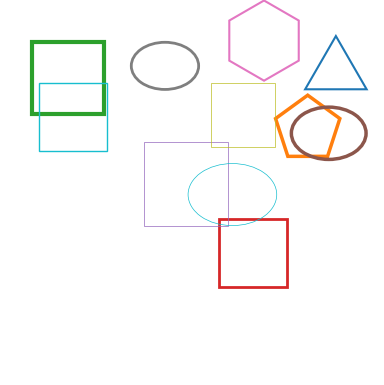[{"shape": "triangle", "thickness": 1.5, "radius": 0.46, "center": [0.872, 0.814]}, {"shape": "pentagon", "thickness": 2.5, "radius": 0.44, "center": [0.799, 0.665]}, {"shape": "square", "thickness": 3, "radius": 0.47, "center": [0.177, 0.797]}, {"shape": "square", "thickness": 2, "radius": 0.44, "center": [0.657, 0.343]}, {"shape": "square", "thickness": 0.5, "radius": 0.55, "center": [0.482, 0.521]}, {"shape": "oval", "thickness": 2.5, "radius": 0.49, "center": [0.854, 0.654]}, {"shape": "hexagon", "thickness": 1.5, "radius": 0.52, "center": [0.686, 0.895]}, {"shape": "oval", "thickness": 2, "radius": 0.44, "center": [0.428, 0.829]}, {"shape": "square", "thickness": 0.5, "radius": 0.42, "center": [0.631, 0.701]}, {"shape": "square", "thickness": 1, "radius": 0.44, "center": [0.189, 0.697]}, {"shape": "oval", "thickness": 0.5, "radius": 0.58, "center": [0.604, 0.495]}]